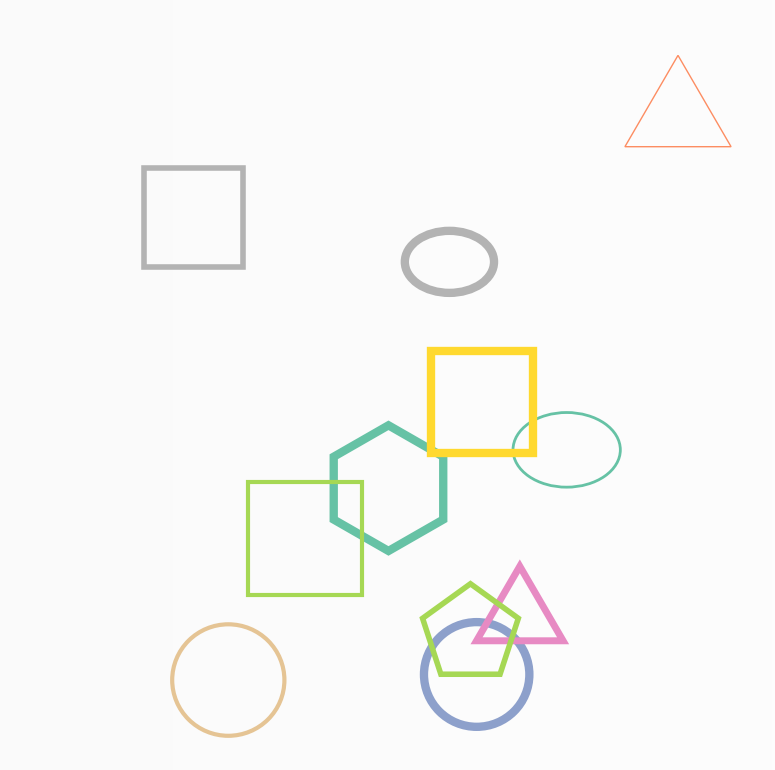[{"shape": "oval", "thickness": 1, "radius": 0.35, "center": [0.731, 0.416]}, {"shape": "hexagon", "thickness": 3, "radius": 0.41, "center": [0.501, 0.366]}, {"shape": "triangle", "thickness": 0.5, "radius": 0.4, "center": [0.875, 0.849]}, {"shape": "circle", "thickness": 3, "radius": 0.34, "center": [0.615, 0.124]}, {"shape": "triangle", "thickness": 2.5, "radius": 0.32, "center": [0.671, 0.2]}, {"shape": "pentagon", "thickness": 2, "radius": 0.32, "center": [0.607, 0.177]}, {"shape": "square", "thickness": 1.5, "radius": 0.37, "center": [0.394, 0.301]}, {"shape": "square", "thickness": 3, "radius": 0.33, "center": [0.622, 0.478]}, {"shape": "circle", "thickness": 1.5, "radius": 0.36, "center": [0.295, 0.117]}, {"shape": "square", "thickness": 2, "radius": 0.32, "center": [0.249, 0.718]}, {"shape": "oval", "thickness": 3, "radius": 0.29, "center": [0.58, 0.66]}]